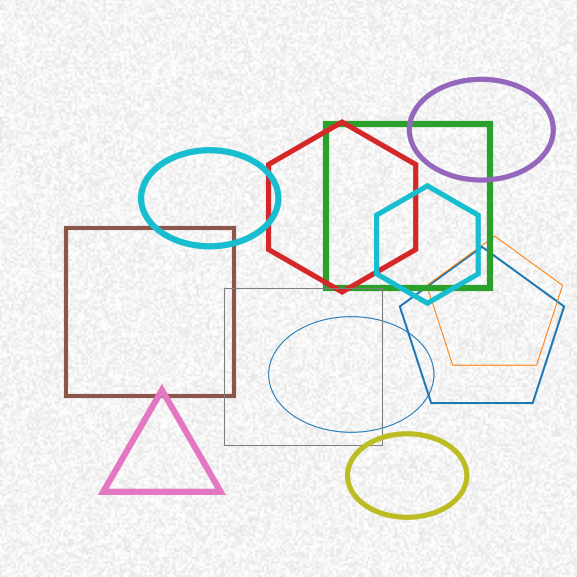[{"shape": "oval", "thickness": 0.5, "radius": 0.72, "center": [0.608, 0.351]}, {"shape": "pentagon", "thickness": 1, "radius": 0.75, "center": [0.835, 0.422]}, {"shape": "pentagon", "thickness": 0.5, "radius": 0.62, "center": [0.857, 0.467]}, {"shape": "square", "thickness": 3, "radius": 0.71, "center": [0.706, 0.642]}, {"shape": "hexagon", "thickness": 2.5, "radius": 0.74, "center": [0.592, 0.641]}, {"shape": "oval", "thickness": 2.5, "radius": 0.62, "center": [0.833, 0.775]}, {"shape": "square", "thickness": 2, "radius": 0.73, "center": [0.259, 0.458]}, {"shape": "triangle", "thickness": 3, "radius": 0.59, "center": [0.28, 0.206]}, {"shape": "square", "thickness": 0.5, "radius": 0.68, "center": [0.525, 0.365]}, {"shape": "oval", "thickness": 2.5, "radius": 0.52, "center": [0.705, 0.176]}, {"shape": "hexagon", "thickness": 2.5, "radius": 0.51, "center": [0.74, 0.576]}, {"shape": "oval", "thickness": 3, "radius": 0.59, "center": [0.363, 0.656]}]